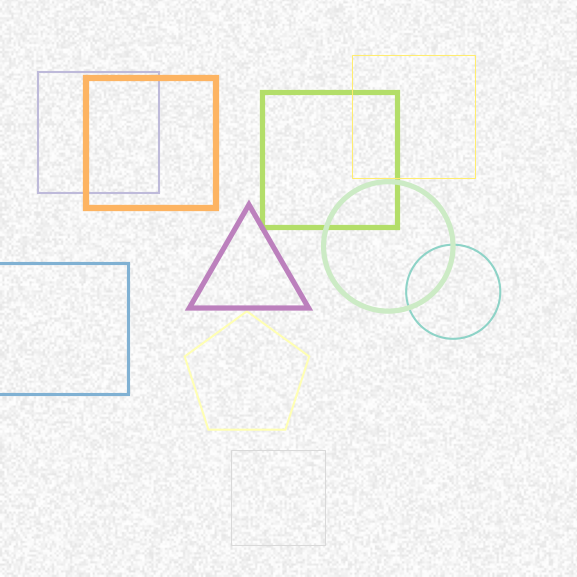[{"shape": "circle", "thickness": 1, "radius": 0.41, "center": [0.785, 0.494]}, {"shape": "pentagon", "thickness": 1, "radius": 0.57, "center": [0.428, 0.347]}, {"shape": "square", "thickness": 1, "radius": 0.52, "center": [0.17, 0.77]}, {"shape": "square", "thickness": 1.5, "radius": 0.57, "center": [0.109, 0.431]}, {"shape": "square", "thickness": 3, "radius": 0.56, "center": [0.261, 0.751]}, {"shape": "square", "thickness": 2.5, "radius": 0.59, "center": [0.57, 0.723]}, {"shape": "square", "thickness": 0.5, "radius": 0.41, "center": [0.481, 0.137]}, {"shape": "triangle", "thickness": 2.5, "radius": 0.6, "center": [0.431, 0.525]}, {"shape": "circle", "thickness": 2.5, "radius": 0.56, "center": [0.672, 0.572]}, {"shape": "square", "thickness": 0.5, "radius": 0.53, "center": [0.716, 0.797]}]